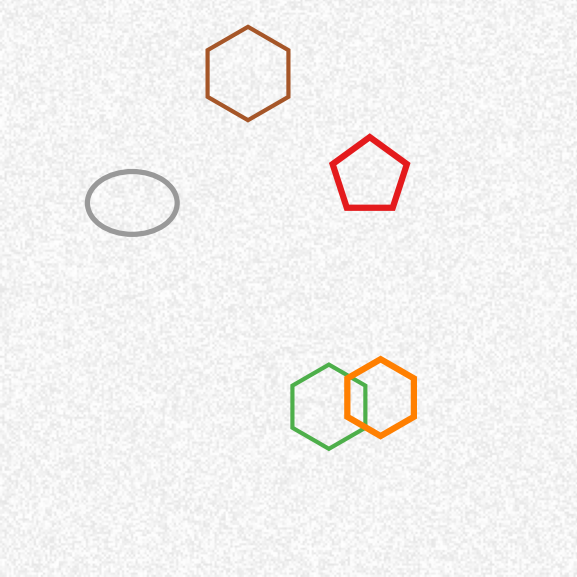[{"shape": "pentagon", "thickness": 3, "radius": 0.34, "center": [0.64, 0.694]}, {"shape": "hexagon", "thickness": 2, "radius": 0.36, "center": [0.57, 0.295]}, {"shape": "hexagon", "thickness": 3, "radius": 0.33, "center": [0.659, 0.311]}, {"shape": "hexagon", "thickness": 2, "radius": 0.4, "center": [0.429, 0.872]}, {"shape": "oval", "thickness": 2.5, "radius": 0.39, "center": [0.229, 0.648]}]